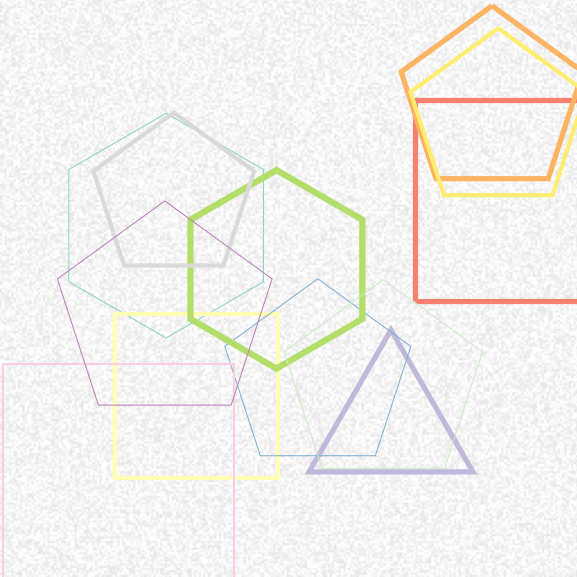[{"shape": "hexagon", "thickness": 0.5, "radius": 0.97, "center": [0.288, 0.608]}, {"shape": "square", "thickness": 2, "radius": 0.71, "center": [0.34, 0.313]}, {"shape": "triangle", "thickness": 2.5, "radius": 0.82, "center": [0.677, 0.264]}, {"shape": "square", "thickness": 2.5, "radius": 0.87, "center": [0.893, 0.652]}, {"shape": "pentagon", "thickness": 0.5, "radius": 0.85, "center": [0.55, 0.347]}, {"shape": "pentagon", "thickness": 2.5, "radius": 0.83, "center": [0.852, 0.824]}, {"shape": "hexagon", "thickness": 3, "radius": 0.86, "center": [0.479, 0.533]}, {"shape": "square", "thickness": 1, "radius": 1.0, "center": [0.206, 0.168]}, {"shape": "pentagon", "thickness": 2, "radius": 0.73, "center": [0.301, 0.658]}, {"shape": "pentagon", "thickness": 0.5, "radius": 0.98, "center": [0.285, 0.456]}, {"shape": "pentagon", "thickness": 0.5, "radius": 0.9, "center": [0.664, 0.334]}, {"shape": "pentagon", "thickness": 2, "radius": 0.8, "center": [0.863, 0.79]}]